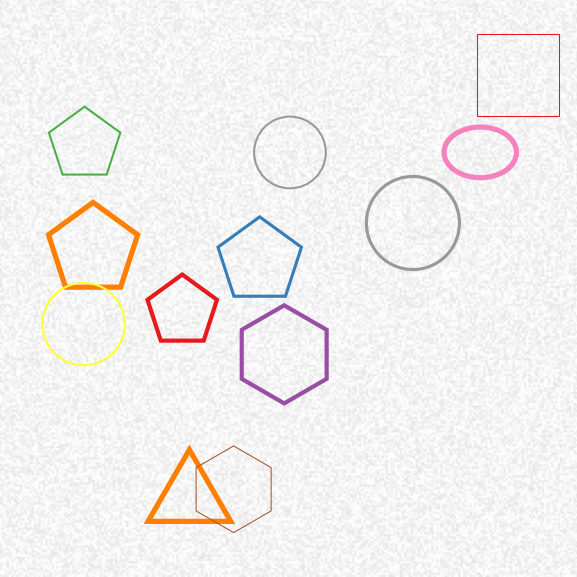[{"shape": "square", "thickness": 0.5, "radius": 0.36, "center": [0.897, 0.869]}, {"shape": "pentagon", "thickness": 2, "radius": 0.32, "center": [0.316, 0.46]}, {"shape": "pentagon", "thickness": 1.5, "radius": 0.38, "center": [0.45, 0.548]}, {"shape": "pentagon", "thickness": 1, "radius": 0.32, "center": [0.147, 0.749]}, {"shape": "hexagon", "thickness": 2, "radius": 0.42, "center": [0.492, 0.386]}, {"shape": "triangle", "thickness": 2.5, "radius": 0.41, "center": [0.328, 0.138]}, {"shape": "pentagon", "thickness": 2.5, "radius": 0.41, "center": [0.161, 0.567]}, {"shape": "circle", "thickness": 1, "radius": 0.36, "center": [0.145, 0.438]}, {"shape": "hexagon", "thickness": 0.5, "radius": 0.38, "center": [0.405, 0.152]}, {"shape": "oval", "thickness": 2.5, "radius": 0.31, "center": [0.832, 0.735]}, {"shape": "circle", "thickness": 1.5, "radius": 0.4, "center": [0.715, 0.613]}, {"shape": "circle", "thickness": 1, "radius": 0.31, "center": [0.502, 0.735]}]